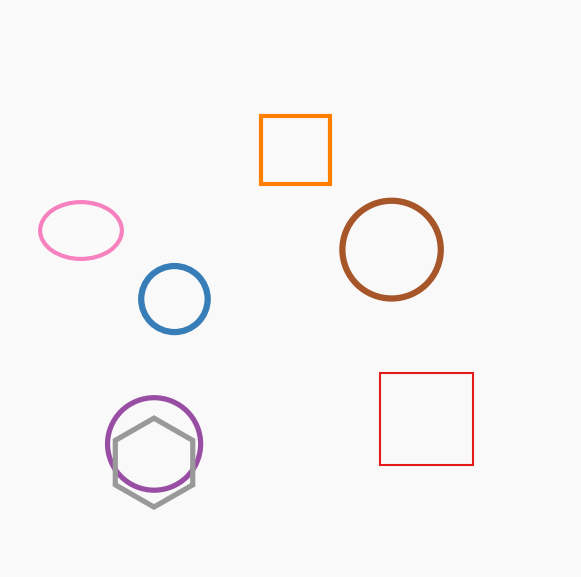[{"shape": "square", "thickness": 1, "radius": 0.4, "center": [0.734, 0.274]}, {"shape": "circle", "thickness": 3, "radius": 0.29, "center": [0.3, 0.481]}, {"shape": "circle", "thickness": 2.5, "radius": 0.4, "center": [0.265, 0.23]}, {"shape": "square", "thickness": 2, "radius": 0.3, "center": [0.508, 0.74]}, {"shape": "circle", "thickness": 3, "radius": 0.42, "center": [0.674, 0.567]}, {"shape": "oval", "thickness": 2, "radius": 0.35, "center": [0.139, 0.6]}, {"shape": "hexagon", "thickness": 2.5, "radius": 0.38, "center": [0.265, 0.198]}]